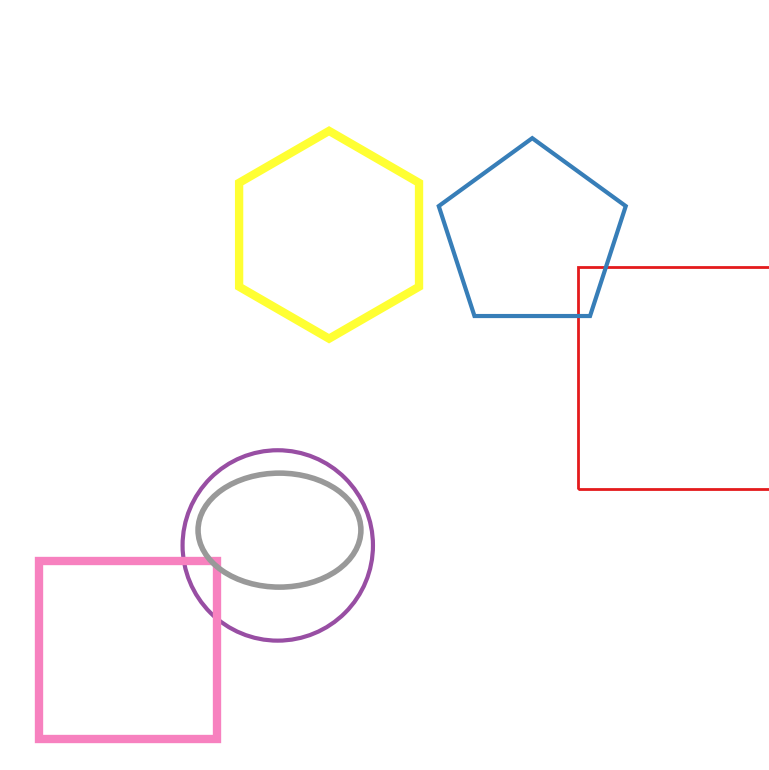[{"shape": "square", "thickness": 1, "radius": 0.72, "center": [0.895, 0.509]}, {"shape": "pentagon", "thickness": 1.5, "radius": 0.64, "center": [0.691, 0.693]}, {"shape": "circle", "thickness": 1.5, "radius": 0.62, "center": [0.361, 0.292]}, {"shape": "hexagon", "thickness": 3, "radius": 0.67, "center": [0.427, 0.695]}, {"shape": "square", "thickness": 3, "radius": 0.58, "center": [0.167, 0.156]}, {"shape": "oval", "thickness": 2, "radius": 0.53, "center": [0.363, 0.312]}]